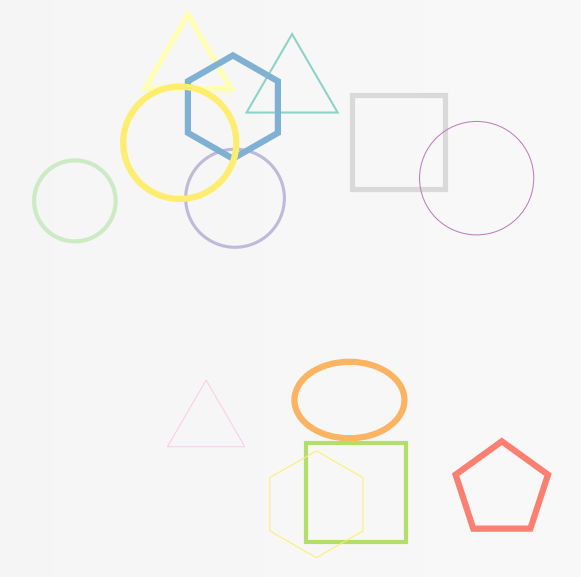[{"shape": "triangle", "thickness": 1, "radius": 0.45, "center": [0.503, 0.85]}, {"shape": "triangle", "thickness": 2.5, "radius": 0.43, "center": [0.323, 0.889]}, {"shape": "circle", "thickness": 1.5, "radius": 0.42, "center": [0.404, 0.656]}, {"shape": "pentagon", "thickness": 3, "radius": 0.42, "center": [0.863, 0.151]}, {"shape": "hexagon", "thickness": 3, "radius": 0.45, "center": [0.401, 0.814]}, {"shape": "oval", "thickness": 3, "radius": 0.47, "center": [0.601, 0.306]}, {"shape": "square", "thickness": 2, "radius": 0.43, "center": [0.612, 0.147]}, {"shape": "triangle", "thickness": 0.5, "radius": 0.39, "center": [0.355, 0.264]}, {"shape": "square", "thickness": 2.5, "radius": 0.4, "center": [0.686, 0.753]}, {"shape": "circle", "thickness": 0.5, "radius": 0.49, "center": [0.82, 0.691]}, {"shape": "circle", "thickness": 2, "radius": 0.35, "center": [0.129, 0.651]}, {"shape": "hexagon", "thickness": 0.5, "radius": 0.46, "center": [0.544, 0.126]}, {"shape": "circle", "thickness": 3, "radius": 0.49, "center": [0.309, 0.752]}]